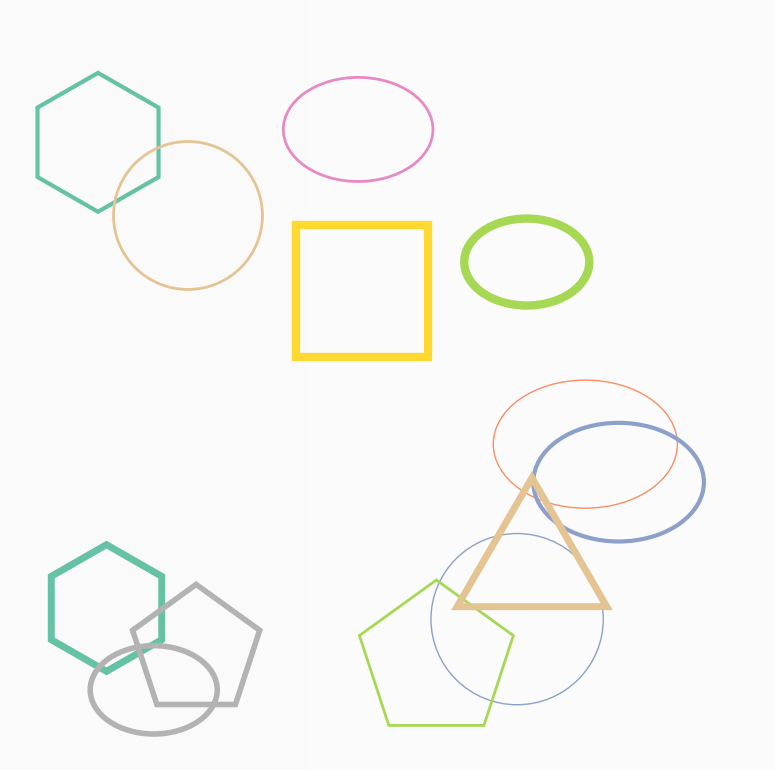[{"shape": "hexagon", "thickness": 2.5, "radius": 0.41, "center": [0.137, 0.21]}, {"shape": "hexagon", "thickness": 1.5, "radius": 0.45, "center": [0.126, 0.815]}, {"shape": "oval", "thickness": 0.5, "radius": 0.59, "center": [0.755, 0.423]}, {"shape": "oval", "thickness": 1.5, "radius": 0.55, "center": [0.798, 0.374]}, {"shape": "circle", "thickness": 0.5, "radius": 0.56, "center": [0.667, 0.196]}, {"shape": "oval", "thickness": 1, "radius": 0.48, "center": [0.462, 0.832]}, {"shape": "oval", "thickness": 3, "radius": 0.4, "center": [0.68, 0.66]}, {"shape": "pentagon", "thickness": 1, "radius": 0.52, "center": [0.563, 0.142]}, {"shape": "square", "thickness": 3, "radius": 0.43, "center": [0.467, 0.622]}, {"shape": "circle", "thickness": 1, "radius": 0.48, "center": [0.243, 0.72]}, {"shape": "triangle", "thickness": 2.5, "radius": 0.56, "center": [0.686, 0.268]}, {"shape": "pentagon", "thickness": 2, "radius": 0.43, "center": [0.253, 0.155]}, {"shape": "oval", "thickness": 2, "radius": 0.41, "center": [0.198, 0.104]}]